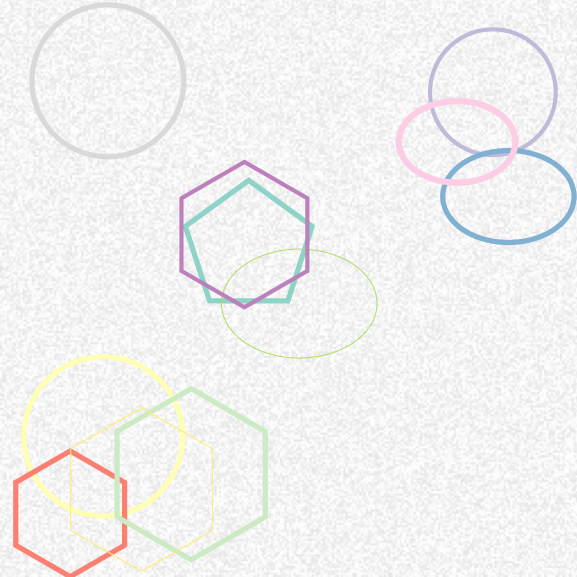[{"shape": "pentagon", "thickness": 2.5, "radius": 0.58, "center": [0.431, 0.572]}, {"shape": "circle", "thickness": 2.5, "radius": 0.69, "center": [0.179, 0.243]}, {"shape": "circle", "thickness": 2, "radius": 0.54, "center": [0.854, 0.839]}, {"shape": "hexagon", "thickness": 2.5, "radius": 0.54, "center": [0.122, 0.109]}, {"shape": "oval", "thickness": 2.5, "radius": 0.57, "center": [0.88, 0.659]}, {"shape": "oval", "thickness": 0.5, "radius": 0.67, "center": [0.518, 0.474]}, {"shape": "oval", "thickness": 3, "radius": 0.5, "center": [0.791, 0.753]}, {"shape": "circle", "thickness": 2.5, "radius": 0.66, "center": [0.187, 0.859]}, {"shape": "hexagon", "thickness": 2, "radius": 0.63, "center": [0.423, 0.593]}, {"shape": "hexagon", "thickness": 2.5, "radius": 0.74, "center": [0.331, 0.178]}, {"shape": "hexagon", "thickness": 0.5, "radius": 0.71, "center": [0.245, 0.151]}]